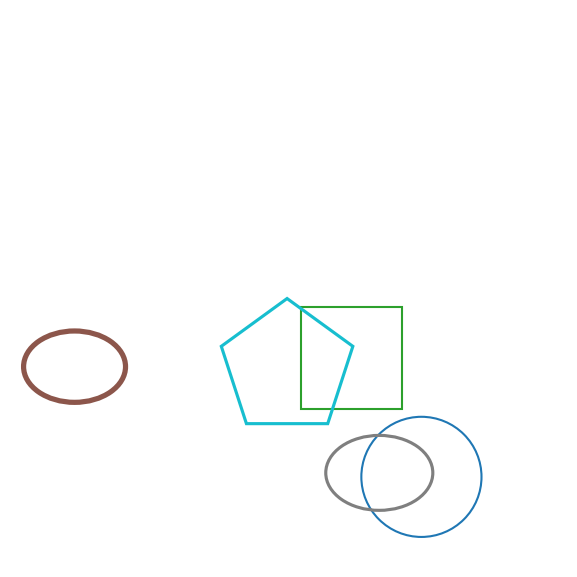[{"shape": "circle", "thickness": 1, "radius": 0.52, "center": [0.73, 0.173]}, {"shape": "square", "thickness": 1, "radius": 0.44, "center": [0.609, 0.38]}, {"shape": "oval", "thickness": 2.5, "radius": 0.44, "center": [0.129, 0.364]}, {"shape": "oval", "thickness": 1.5, "radius": 0.46, "center": [0.657, 0.18]}, {"shape": "pentagon", "thickness": 1.5, "radius": 0.6, "center": [0.497, 0.362]}]